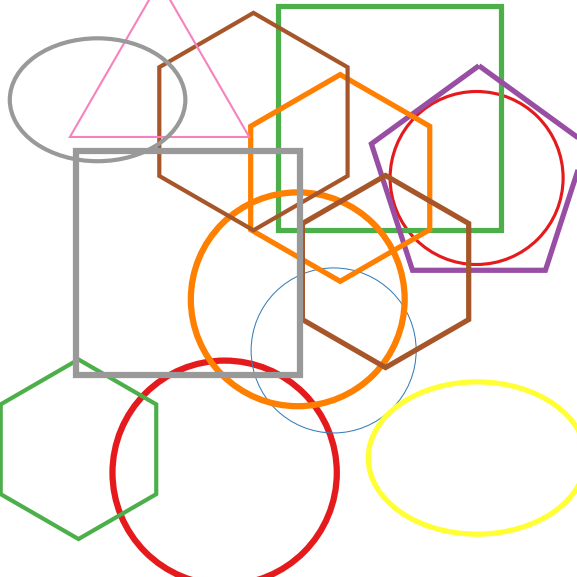[{"shape": "circle", "thickness": 1.5, "radius": 0.75, "center": [0.825, 0.691]}, {"shape": "circle", "thickness": 3, "radius": 0.97, "center": [0.389, 0.181]}, {"shape": "circle", "thickness": 0.5, "radius": 0.71, "center": [0.578, 0.392]}, {"shape": "hexagon", "thickness": 2, "radius": 0.78, "center": [0.136, 0.221]}, {"shape": "square", "thickness": 2.5, "radius": 0.97, "center": [0.675, 0.795]}, {"shape": "pentagon", "thickness": 2.5, "radius": 0.98, "center": [0.829, 0.69]}, {"shape": "hexagon", "thickness": 2.5, "radius": 0.9, "center": [0.589, 0.691]}, {"shape": "circle", "thickness": 3, "radius": 0.93, "center": [0.516, 0.481]}, {"shape": "oval", "thickness": 2.5, "radius": 0.94, "center": [0.826, 0.206]}, {"shape": "hexagon", "thickness": 2, "radius": 0.94, "center": [0.439, 0.789]}, {"shape": "hexagon", "thickness": 2.5, "radius": 0.83, "center": [0.668, 0.529]}, {"shape": "triangle", "thickness": 1, "radius": 0.9, "center": [0.276, 0.852]}, {"shape": "oval", "thickness": 2, "radius": 0.76, "center": [0.169, 0.826]}, {"shape": "square", "thickness": 3, "radius": 0.97, "center": [0.326, 0.544]}]